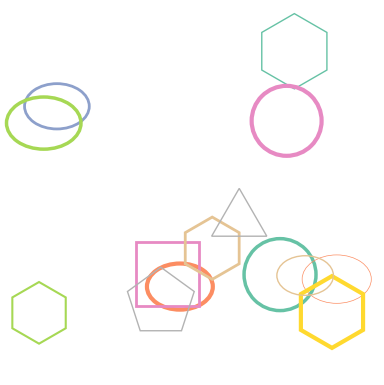[{"shape": "hexagon", "thickness": 1, "radius": 0.49, "center": [0.765, 0.867]}, {"shape": "circle", "thickness": 2.5, "radius": 0.47, "center": [0.727, 0.287]}, {"shape": "oval", "thickness": 0.5, "radius": 0.45, "center": [0.875, 0.275]}, {"shape": "oval", "thickness": 3, "radius": 0.43, "center": [0.467, 0.256]}, {"shape": "oval", "thickness": 2, "radius": 0.42, "center": [0.148, 0.724]}, {"shape": "square", "thickness": 2, "radius": 0.41, "center": [0.435, 0.288]}, {"shape": "circle", "thickness": 3, "radius": 0.45, "center": [0.744, 0.686]}, {"shape": "oval", "thickness": 2.5, "radius": 0.48, "center": [0.114, 0.68]}, {"shape": "hexagon", "thickness": 1.5, "radius": 0.4, "center": [0.101, 0.187]}, {"shape": "hexagon", "thickness": 3, "radius": 0.47, "center": [0.862, 0.19]}, {"shape": "hexagon", "thickness": 2, "radius": 0.4, "center": [0.551, 0.355]}, {"shape": "oval", "thickness": 1, "radius": 0.37, "center": [0.793, 0.284]}, {"shape": "triangle", "thickness": 1, "radius": 0.41, "center": [0.621, 0.428]}, {"shape": "pentagon", "thickness": 1, "radius": 0.46, "center": [0.418, 0.215]}]